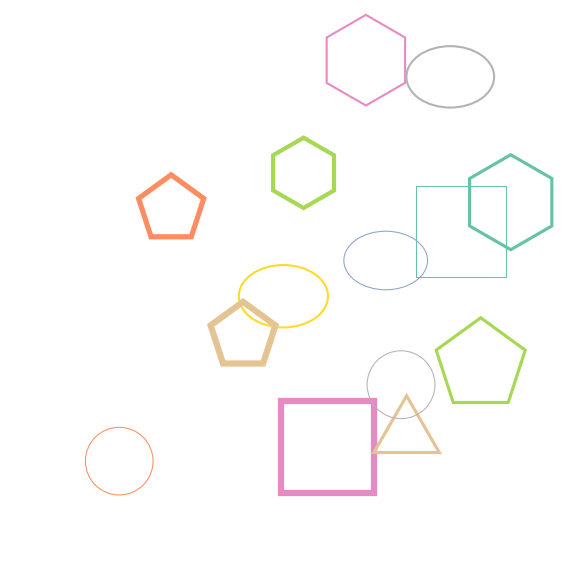[{"shape": "square", "thickness": 0.5, "radius": 0.39, "center": [0.798, 0.598]}, {"shape": "hexagon", "thickness": 1.5, "radius": 0.41, "center": [0.884, 0.649]}, {"shape": "pentagon", "thickness": 2.5, "radius": 0.3, "center": [0.296, 0.637]}, {"shape": "circle", "thickness": 0.5, "radius": 0.29, "center": [0.206, 0.201]}, {"shape": "oval", "thickness": 0.5, "radius": 0.36, "center": [0.668, 0.548]}, {"shape": "square", "thickness": 3, "radius": 0.4, "center": [0.567, 0.225]}, {"shape": "hexagon", "thickness": 1, "radius": 0.39, "center": [0.634, 0.895]}, {"shape": "pentagon", "thickness": 1.5, "radius": 0.41, "center": [0.832, 0.368]}, {"shape": "hexagon", "thickness": 2, "radius": 0.3, "center": [0.526, 0.7]}, {"shape": "oval", "thickness": 1, "radius": 0.39, "center": [0.491, 0.486]}, {"shape": "triangle", "thickness": 1.5, "radius": 0.33, "center": [0.704, 0.248]}, {"shape": "pentagon", "thickness": 3, "radius": 0.3, "center": [0.421, 0.417]}, {"shape": "circle", "thickness": 0.5, "radius": 0.29, "center": [0.694, 0.333]}, {"shape": "oval", "thickness": 1, "radius": 0.38, "center": [0.78, 0.866]}]